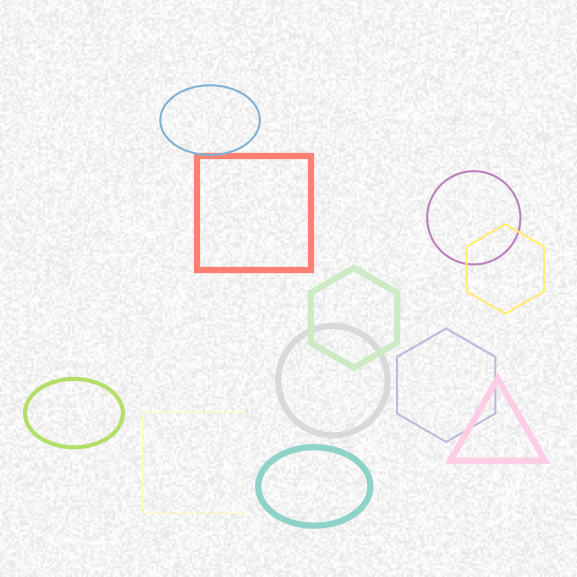[{"shape": "oval", "thickness": 3, "radius": 0.49, "center": [0.544, 0.157]}, {"shape": "square", "thickness": 0.5, "radius": 0.44, "center": [0.333, 0.198]}, {"shape": "hexagon", "thickness": 1, "radius": 0.49, "center": [0.773, 0.332]}, {"shape": "square", "thickness": 3, "radius": 0.5, "center": [0.44, 0.63]}, {"shape": "oval", "thickness": 1, "radius": 0.43, "center": [0.364, 0.791]}, {"shape": "oval", "thickness": 2, "radius": 0.42, "center": [0.128, 0.284]}, {"shape": "triangle", "thickness": 3, "radius": 0.47, "center": [0.862, 0.249]}, {"shape": "circle", "thickness": 3, "radius": 0.47, "center": [0.576, 0.34]}, {"shape": "circle", "thickness": 1, "radius": 0.4, "center": [0.82, 0.622]}, {"shape": "hexagon", "thickness": 3, "radius": 0.43, "center": [0.613, 0.449]}, {"shape": "hexagon", "thickness": 1, "radius": 0.39, "center": [0.875, 0.533]}]